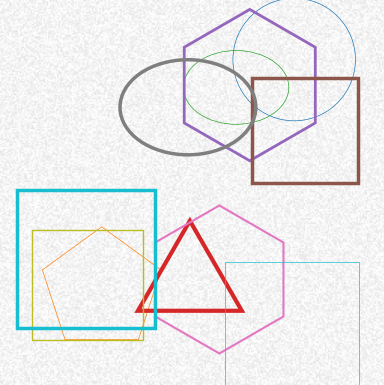[{"shape": "circle", "thickness": 0.5, "radius": 0.8, "center": [0.764, 0.845]}, {"shape": "pentagon", "thickness": 0.5, "radius": 0.81, "center": [0.264, 0.249]}, {"shape": "oval", "thickness": 0.5, "radius": 0.68, "center": [0.613, 0.773]}, {"shape": "triangle", "thickness": 3, "radius": 0.78, "center": [0.493, 0.271]}, {"shape": "hexagon", "thickness": 2, "radius": 0.98, "center": [0.649, 0.779]}, {"shape": "square", "thickness": 2.5, "radius": 0.68, "center": [0.792, 0.661]}, {"shape": "hexagon", "thickness": 1.5, "radius": 0.96, "center": [0.57, 0.274]}, {"shape": "oval", "thickness": 2.5, "radius": 0.88, "center": [0.488, 0.721]}, {"shape": "square", "thickness": 1, "radius": 0.72, "center": [0.228, 0.26]}, {"shape": "square", "thickness": 2.5, "radius": 0.89, "center": [0.224, 0.328]}, {"shape": "square", "thickness": 0.5, "radius": 0.87, "center": [0.759, 0.145]}]